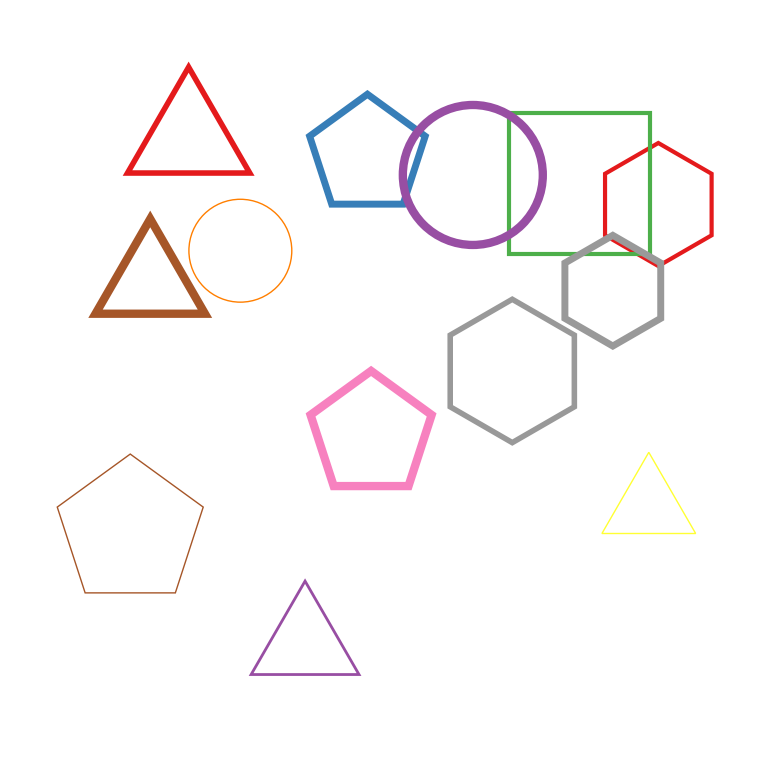[{"shape": "hexagon", "thickness": 1.5, "radius": 0.4, "center": [0.855, 0.734]}, {"shape": "triangle", "thickness": 2, "radius": 0.46, "center": [0.245, 0.821]}, {"shape": "pentagon", "thickness": 2.5, "radius": 0.39, "center": [0.477, 0.799]}, {"shape": "square", "thickness": 1.5, "radius": 0.46, "center": [0.753, 0.762]}, {"shape": "circle", "thickness": 3, "radius": 0.45, "center": [0.614, 0.773]}, {"shape": "triangle", "thickness": 1, "radius": 0.4, "center": [0.396, 0.164]}, {"shape": "circle", "thickness": 0.5, "radius": 0.33, "center": [0.312, 0.674]}, {"shape": "triangle", "thickness": 0.5, "radius": 0.35, "center": [0.843, 0.342]}, {"shape": "pentagon", "thickness": 0.5, "radius": 0.5, "center": [0.169, 0.311]}, {"shape": "triangle", "thickness": 3, "radius": 0.41, "center": [0.195, 0.634]}, {"shape": "pentagon", "thickness": 3, "radius": 0.41, "center": [0.482, 0.436]}, {"shape": "hexagon", "thickness": 2, "radius": 0.47, "center": [0.665, 0.518]}, {"shape": "hexagon", "thickness": 2.5, "radius": 0.36, "center": [0.796, 0.622]}]